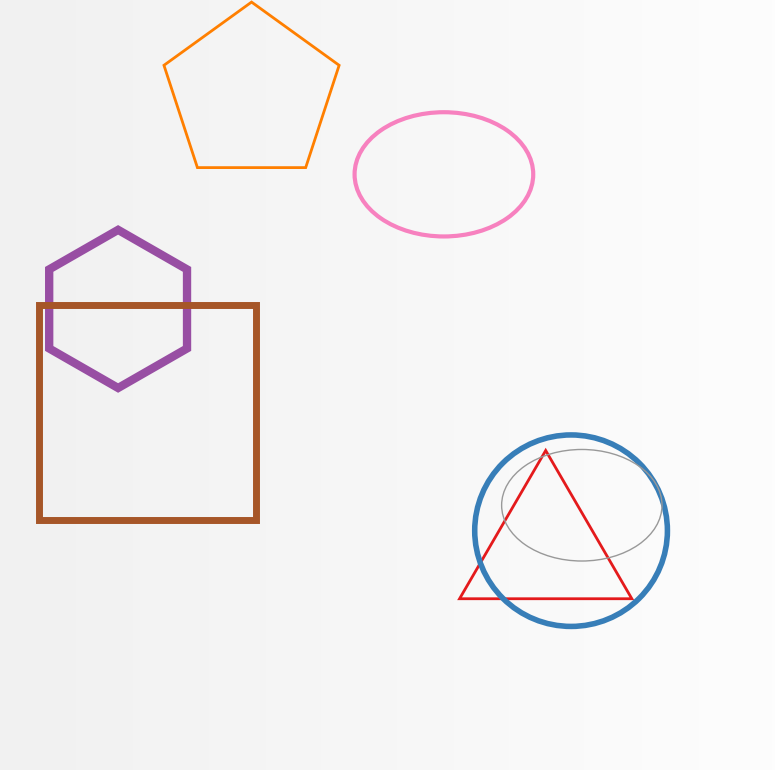[{"shape": "triangle", "thickness": 1, "radius": 0.64, "center": [0.704, 0.287]}, {"shape": "circle", "thickness": 2, "radius": 0.62, "center": [0.737, 0.311]}, {"shape": "hexagon", "thickness": 3, "radius": 0.51, "center": [0.152, 0.599]}, {"shape": "pentagon", "thickness": 1, "radius": 0.59, "center": [0.325, 0.878]}, {"shape": "square", "thickness": 2.5, "radius": 0.7, "center": [0.19, 0.465]}, {"shape": "oval", "thickness": 1.5, "radius": 0.58, "center": [0.573, 0.774]}, {"shape": "oval", "thickness": 0.5, "radius": 0.52, "center": [0.751, 0.344]}]